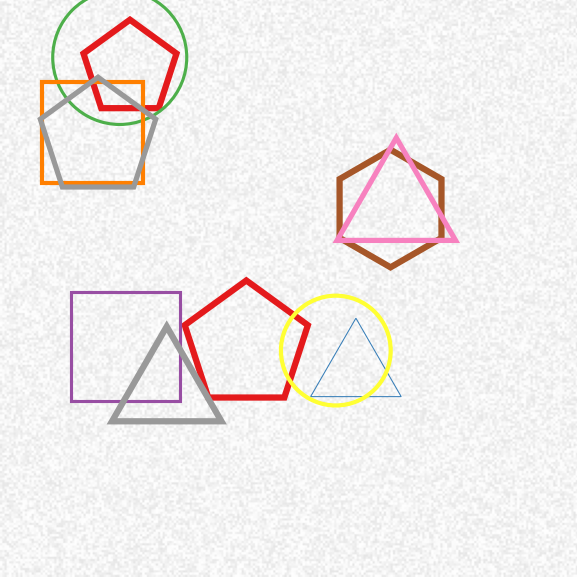[{"shape": "pentagon", "thickness": 3, "radius": 0.56, "center": [0.427, 0.401]}, {"shape": "pentagon", "thickness": 3, "radius": 0.42, "center": [0.225, 0.88]}, {"shape": "triangle", "thickness": 0.5, "radius": 0.45, "center": [0.616, 0.358]}, {"shape": "circle", "thickness": 1.5, "radius": 0.58, "center": [0.207, 0.9]}, {"shape": "square", "thickness": 1.5, "radius": 0.47, "center": [0.218, 0.399]}, {"shape": "square", "thickness": 2, "radius": 0.44, "center": [0.16, 0.77]}, {"shape": "circle", "thickness": 2, "radius": 0.48, "center": [0.581, 0.392]}, {"shape": "hexagon", "thickness": 3, "radius": 0.51, "center": [0.676, 0.638]}, {"shape": "triangle", "thickness": 2.5, "radius": 0.59, "center": [0.686, 0.642]}, {"shape": "pentagon", "thickness": 2.5, "radius": 0.53, "center": [0.17, 0.76]}, {"shape": "triangle", "thickness": 3, "radius": 0.55, "center": [0.289, 0.324]}]